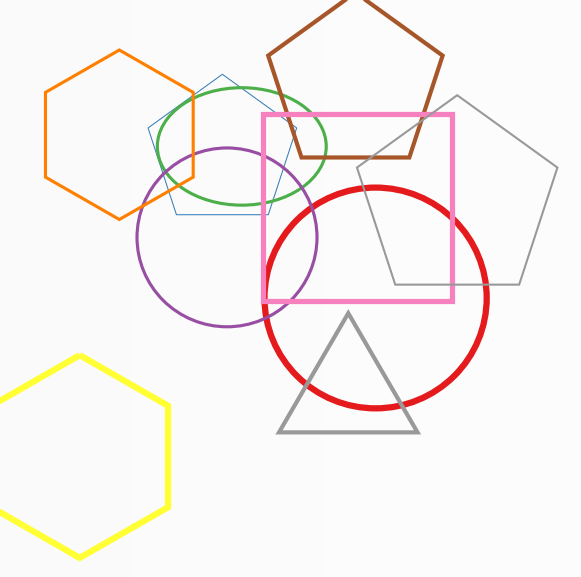[{"shape": "circle", "thickness": 3, "radius": 0.96, "center": [0.646, 0.483]}, {"shape": "pentagon", "thickness": 0.5, "radius": 0.67, "center": [0.383, 0.736]}, {"shape": "oval", "thickness": 1.5, "radius": 0.73, "center": [0.416, 0.746]}, {"shape": "circle", "thickness": 1.5, "radius": 0.77, "center": [0.391, 0.588]}, {"shape": "hexagon", "thickness": 1.5, "radius": 0.73, "center": [0.205, 0.766]}, {"shape": "hexagon", "thickness": 3, "radius": 0.88, "center": [0.137, 0.209]}, {"shape": "pentagon", "thickness": 2, "radius": 0.79, "center": [0.611, 0.854]}, {"shape": "square", "thickness": 2.5, "radius": 0.81, "center": [0.615, 0.64]}, {"shape": "pentagon", "thickness": 1, "radius": 0.91, "center": [0.787, 0.653]}, {"shape": "triangle", "thickness": 2, "radius": 0.69, "center": [0.599, 0.319]}]